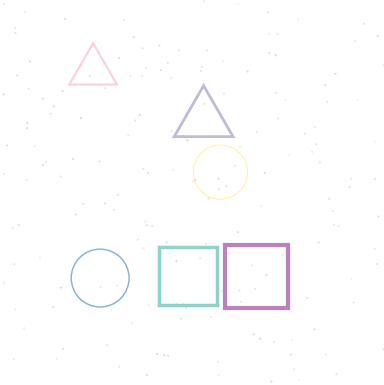[{"shape": "square", "thickness": 2.5, "radius": 0.38, "center": [0.488, 0.284]}, {"shape": "triangle", "thickness": 2, "radius": 0.44, "center": [0.529, 0.689]}, {"shape": "circle", "thickness": 1, "radius": 0.38, "center": [0.26, 0.278]}, {"shape": "triangle", "thickness": 1.5, "radius": 0.36, "center": [0.242, 0.816]}, {"shape": "square", "thickness": 3, "radius": 0.41, "center": [0.667, 0.282]}, {"shape": "circle", "thickness": 0.5, "radius": 0.35, "center": [0.573, 0.553]}]